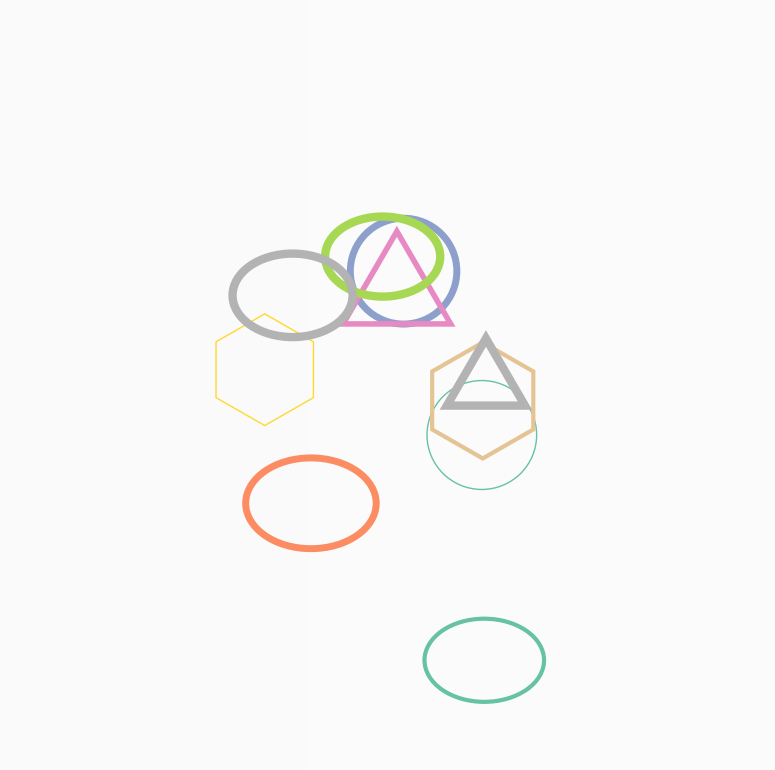[{"shape": "oval", "thickness": 1.5, "radius": 0.39, "center": [0.625, 0.143]}, {"shape": "circle", "thickness": 0.5, "radius": 0.35, "center": [0.622, 0.435]}, {"shape": "oval", "thickness": 2.5, "radius": 0.42, "center": [0.401, 0.346]}, {"shape": "circle", "thickness": 2.5, "radius": 0.34, "center": [0.521, 0.648]}, {"shape": "triangle", "thickness": 2, "radius": 0.4, "center": [0.512, 0.619]}, {"shape": "oval", "thickness": 3, "radius": 0.37, "center": [0.494, 0.667]}, {"shape": "hexagon", "thickness": 0.5, "radius": 0.36, "center": [0.342, 0.52]}, {"shape": "hexagon", "thickness": 1.5, "radius": 0.38, "center": [0.623, 0.48]}, {"shape": "oval", "thickness": 3, "radius": 0.39, "center": [0.378, 0.616]}, {"shape": "triangle", "thickness": 3, "radius": 0.29, "center": [0.627, 0.502]}]